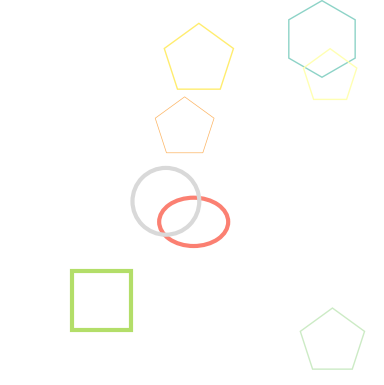[{"shape": "hexagon", "thickness": 1, "radius": 0.5, "center": [0.836, 0.899]}, {"shape": "pentagon", "thickness": 1, "radius": 0.36, "center": [0.857, 0.801]}, {"shape": "oval", "thickness": 3, "radius": 0.45, "center": [0.503, 0.424]}, {"shape": "pentagon", "thickness": 0.5, "radius": 0.4, "center": [0.48, 0.668]}, {"shape": "square", "thickness": 3, "radius": 0.38, "center": [0.265, 0.219]}, {"shape": "circle", "thickness": 3, "radius": 0.43, "center": [0.431, 0.477]}, {"shape": "pentagon", "thickness": 1, "radius": 0.44, "center": [0.863, 0.112]}, {"shape": "pentagon", "thickness": 1, "radius": 0.47, "center": [0.517, 0.845]}]